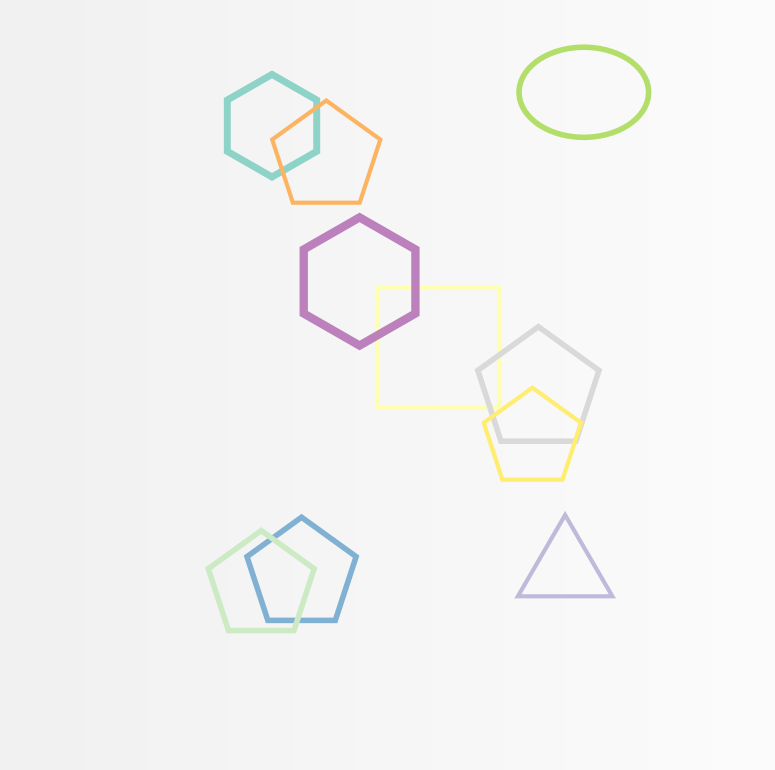[{"shape": "hexagon", "thickness": 2.5, "radius": 0.33, "center": [0.351, 0.837]}, {"shape": "square", "thickness": 1.5, "radius": 0.39, "center": [0.566, 0.548]}, {"shape": "triangle", "thickness": 1.5, "radius": 0.35, "center": [0.729, 0.261]}, {"shape": "pentagon", "thickness": 2, "radius": 0.37, "center": [0.389, 0.254]}, {"shape": "pentagon", "thickness": 1.5, "radius": 0.37, "center": [0.421, 0.796]}, {"shape": "oval", "thickness": 2, "radius": 0.42, "center": [0.753, 0.88]}, {"shape": "pentagon", "thickness": 2, "radius": 0.41, "center": [0.695, 0.494]}, {"shape": "hexagon", "thickness": 3, "radius": 0.42, "center": [0.464, 0.634]}, {"shape": "pentagon", "thickness": 2, "radius": 0.36, "center": [0.337, 0.239]}, {"shape": "pentagon", "thickness": 1.5, "radius": 0.33, "center": [0.687, 0.43]}]